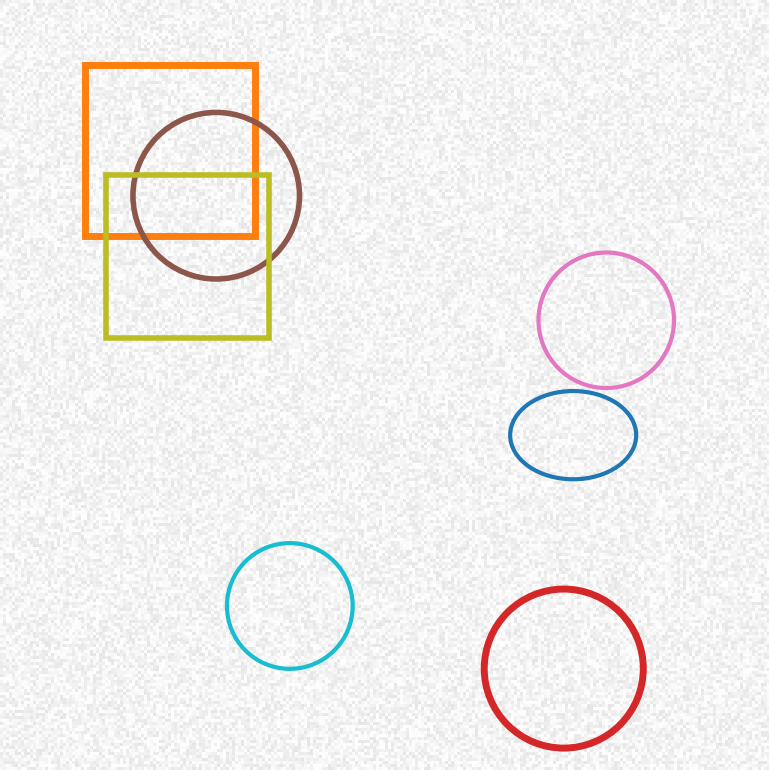[{"shape": "oval", "thickness": 1.5, "radius": 0.41, "center": [0.744, 0.435]}, {"shape": "square", "thickness": 2.5, "radius": 0.55, "center": [0.221, 0.805]}, {"shape": "circle", "thickness": 2.5, "radius": 0.52, "center": [0.732, 0.132]}, {"shape": "circle", "thickness": 2, "radius": 0.54, "center": [0.281, 0.746]}, {"shape": "circle", "thickness": 1.5, "radius": 0.44, "center": [0.787, 0.584]}, {"shape": "square", "thickness": 2, "radius": 0.53, "center": [0.243, 0.667]}, {"shape": "circle", "thickness": 1.5, "radius": 0.41, "center": [0.376, 0.213]}]